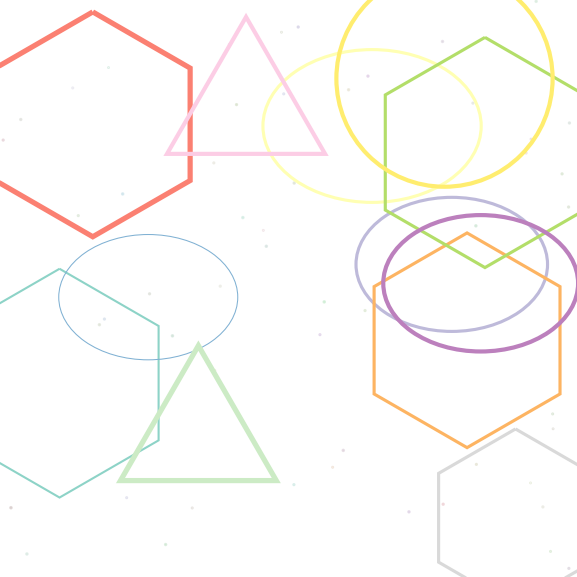[{"shape": "hexagon", "thickness": 1, "radius": 0.99, "center": [0.103, 0.336]}, {"shape": "oval", "thickness": 1.5, "radius": 0.94, "center": [0.644, 0.781]}, {"shape": "oval", "thickness": 1.5, "radius": 0.83, "center": [0.782, 0.541]}, {"shape": "hexagon", "thickness": 2.5, "radius": 0.97, "center": [0.161, 0.784]}, {"shape": "oval", "thickness": 0.5, "radius": 0.77, "center": [0.257, 0.485]}, {"shape": "hexagon", "thickness": 1.5, "radius": 0.93, "center": [0.809, 0.41]}, {"shape": "hexagon", "thickness": 1.5, "radius": 1.0, "center": [0.84, 0.735]}, {"shape": "triangle", "thickness": 2, "radius": 0.79, "center": [0.426, 0.812]}, {"shape": "hexagon", "thickness": 1.5, "radius": 0.77, "center": [0.893, 0.103]}, {"shape": "oval", "thickness": 2, "radius": 0.84, "center": [0.832, 0.509]}, {"shape": "triangle", "thickness": 2.5, "radius": 0.78, "center": [0.344, 0.245]}, {"shape": "circle", "thickness": 2, "radius": 0.94, "center": [0.77, 0.863]}]